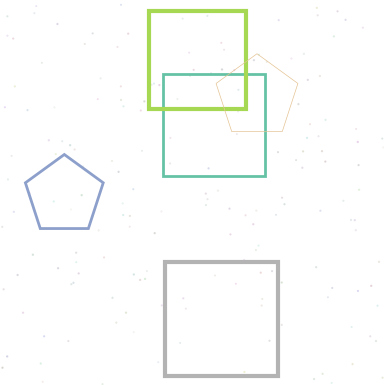[{"shape": "square", "thickness": 2, "radius": 0.66, "center": [0.556, 0.676]}, {"shape": "pentagon", "thickness": 2, "radius": 0.53, "center": [0.167, 0.492]}, {"shape": "square", "thickness": 3, "radius": 0.63, "center": [0.513, 0.844]}, {"shape": "pentagon", "thickness": 0.5, "radius": 0.56, "center": [0.668, 0.749]}, {"shape": "square", "thickness": 3, "radius": 0.74, "center": [0.575, 0.171]}]